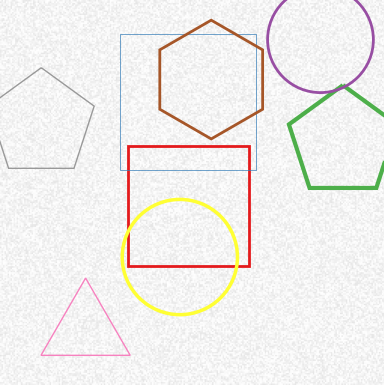[{"shape": "square", "thickness": 2, "radius": 0.78, "center": [0.49, 0.465]}, {"shape": "square", "thickness": 0.5, "radius": 0.88, "center": [0.488, 0.736]}, {"shape": "pentagon", "thickness": 3, "radius": 0.74, "center": [0.891, 0.631]}, {"shape": "circle", "thickness": 2, "radius": 0.69, "center": [0.832, 0.897]}, {"shape": "circle", "thickness": 2.5, "radius": 0.75, "center": [0.467, 0.332]}, {"shape": "hexagon", "thickness": 2, "radius": 0.77, "center": [0.549, 0.793]}, {"shape": "triangle", "thickness": 1, "radius": 0.67, "center": [0.222, 0.144]}, {"shape": "pentagon", "thickness": 1, "radius": 0.72, "center": [0.107, 0.68]}]